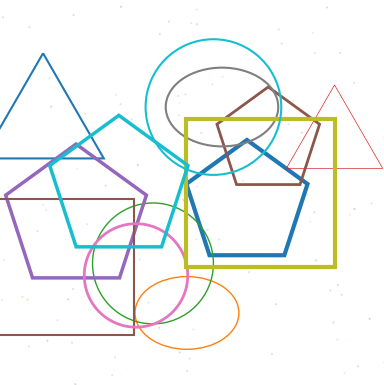[{"shape": "pentagon", "thickness": 3, "radius": 0.83, "center": [0.641, 0.471]}, {"shape": "triangle", "thickness": 1.5, "radius": 0.91, "center": [0.112, 0.68]}, {"shape": "oval", "thickness": 1, "radius": 0.67, "center": [0.486, 0.187]}, {"shape": "circle", "thickness": 1, "radius": 0.78, "center": [0.397, 0.316]}, {"shape": "triangle", "thickness": 0.5, "radius": 0.72, "center": [0.869, 0.635]}, {"shape": "pentagon", "thickness": 2.5, "radius": 0.96, "center": [0.198, 0.434]}, {"shape": "pentagon", "thickness": 2, "radius": 0.7, "center": [0.697, 0.634]}, {"shape": "square", "thickness": 1.5, "radius": 0.88, "center": [0.171, 0.306]}, {"shape": "circle", "thickness": 2, "radius": 0.67, "center": [0.353, 0.285]}, {"shape": "oval", "thickness": 1.5, "radius": 0.73, "center": [0.577, 0.722]}, {"shape": "square", "thickness": 3, "radius": 0.97, "center": [0.676, 0.499]}, {"shape": "circle", "thickness": 1.5, "radius": 0.88, "center": [0.554, 0.722]}, {"shape": "pentagon", "thickness": 2.5, "radius": 0.94, "center": [0.309, 0.512]}]